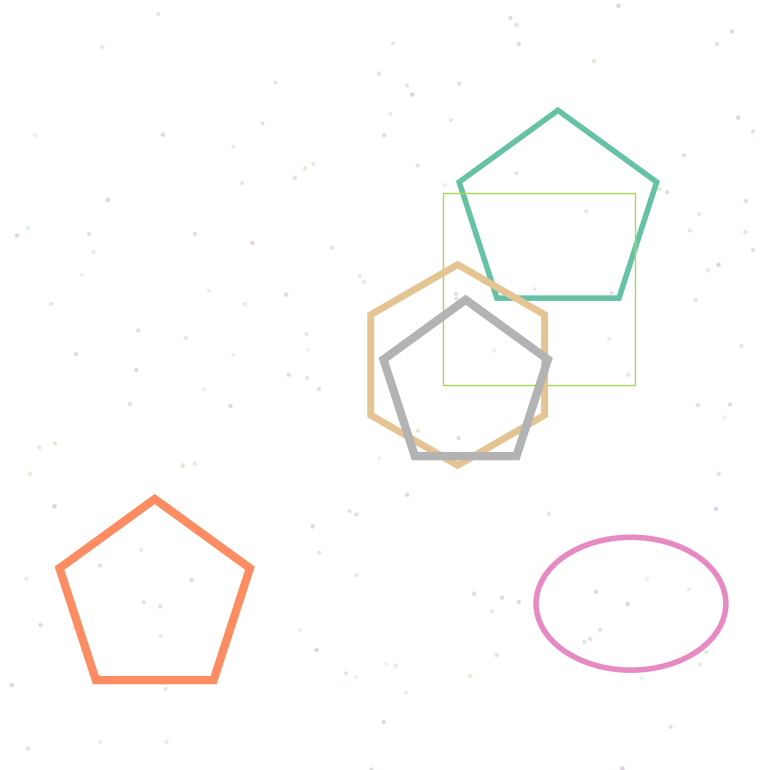[{"shape": "pentagon", "thickness": 2, "radius": 0.67, "center": [0.725, 0.722]}, {"shape": "pentagon", "thickness": 3, "radius": 0.65, "center": [0.201, 0.222]}, {"shape": "oval", "thickness": 2, "radius": 0.62, "center": [0.819, 0.216]}, {"shape": "square", "thickness": 0.5, "radius": 0.62, "center": [0.7, 0.624]}, {"shape": "hexagon", "thickness": 2.5, "radius": 0.65, "center": [0.594, 0.526]}, {"shape": "pentagon", "thickness": 3, "radius": 0.56, "center": [0.605, 0.498]}]